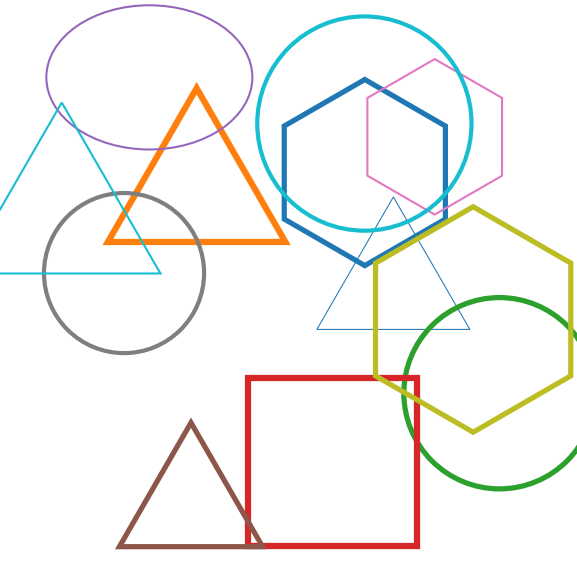[{"shape": "hexagon", "thickness": 2.5, "radius": 0.81, "center": [0.632, 0.7]}, {"shape": "triangle", "thickness": 0.5, "radius": 0.76, "center": [0.681, 0.505]}, {"shape": "triangle", "thickness": 3, "radius": 0.89, "center": [0.34, 0.669]}, {"shape": "circle", "thickness": 2.5, "radius": 0.83, "center": [0.865, 0.318]}, {"shape": "square", "thickness": 3, "radius": 0.73, "center": [0.576, 0.199]}, {"shape": "oval", "thickness": 1, "radius": 0.89, "center": [0.259, 0.865]}, {"shape": "triangle", "thickness": 2.5, "radius": 0.72, "center": [0.331, 0.124]}, {"shape": "hexagon", "thickness": 1, "radius": 0.67, "center": [0.753, 0.762]}, {"shape": "circle", "thickness": 2, "radius": 0.69, "center": [0.215, 0.526]}, {"shape": "hexagon", "thickness": 2.5, "radius": 0.98, "center": [0.819, 0.446]}, {"shape": "circle", "thickness": 2, "radius": 0.93, "center": [0.631, 0.785]}, {"shape": "triangle", "thickness": 1, "radius": 0.99, "center": [0.107, 0.624]}]